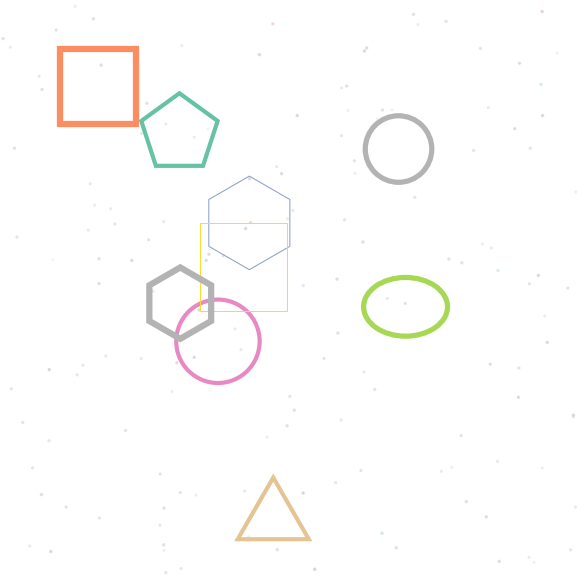[{"shape": "pentagon", "thickness": 2, "radius": 0.35, "center": [0.311, 0.768]}, {"shape": "square", "thickness": 3, "radius": 0.33, "center": [0.17, 0.85]}, {"shape": "hexagon", "thickness": 0.5, "radius": 0.41, "center": [0.432, 0.613]}, {"shape": "circle", "thickness": 2, "radius": 0.36, "center": [0.377, 0.408]}, {"shape": "oval", "thickness": 2.5, "radius": 0.36, "center": [0.702, 0.468]}, {"shape": "square", "thickness": 0.5, "radius": 0.38, "center": [0.422, 0.537]}, {"shape": "triangle", "thickness": 2, "radius": 0.36, "center": [0.473, 0.101]}, {"shape": "circle", "thickness": 2.5, "radius": 0.29, "center": [0.69, 0.741]}, {"shape": "hexagon", "thickness": 3, "radius": 0.31, "center": [0.312, 0.474]}]